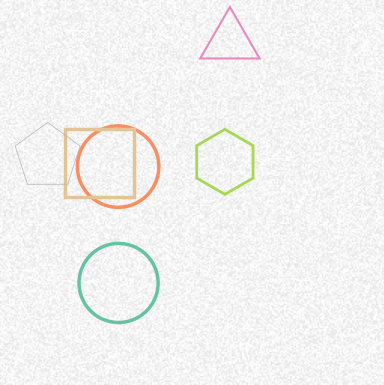[{"shape": "circle", "thickness": 2.5, "radius": 0.51, "center": [0.308, 0.265]}, {"shape": "circle", "thickness": 2.5, "radius": 0.53, "center": [0.307, 0.567]}, {"shape": "triangle", "thickness": 1.5, "radius": 0.45, "center": [0.597, 0.893]}, {"shape": "hexagon", "thickness": 2, "radius": 0.42, "center": [0.584, 0.58]}, {"shape": "square", "thickness": 2.5, "radius": 0.44, "center": [0.258, 0.577]}, {"shape": "pentagon", "thickness": 0.5, "radius": 0.44, "center": [0.124, 0.593]}]